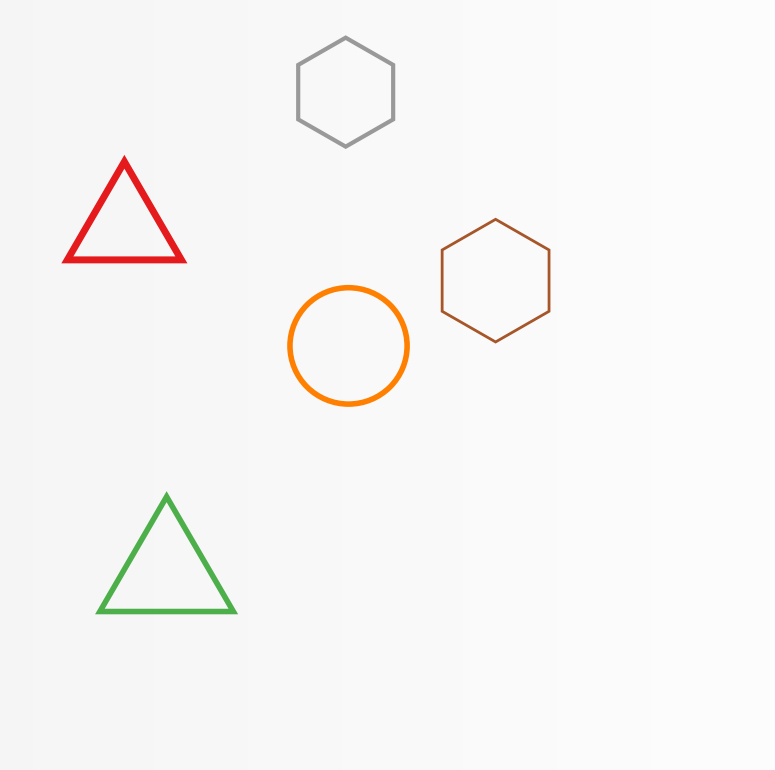[{"shape": "triangle", "thickness": 2.5, "radius": 0.42, "center": [0.161, 0.705]}, {"shape": "triangle", "thickness": 2, "radius": 0.5, "center": [0.215, 0.256]}, {"shape": "circle", "thickness": 2, "radius": 0.38, "center": [0.45, 0.551]}, {"shape": "hexagon", "thickness": 1, "radius": 0.4, "center": [0.639, 0.636]}, {"shape": "hexagon", "thickness": 1.5, "radius": 0.35, "center": [0.446, 0.88]}]